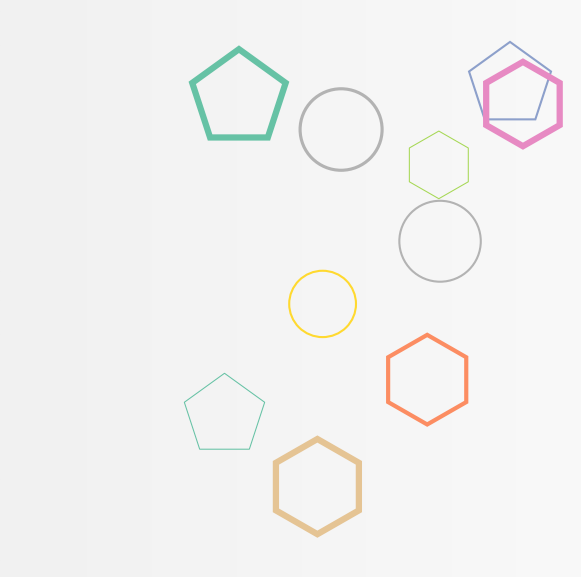[{"shape": "pentagon", "thickness": 3, "radius": 0.42, "center": [0.411, 0.829]}, {"shape": "pentagon", "thickness": 0.5, "radius": 0.36, "center": [0.386, 0.28]}, {"shape": "hexagon", "thickness": 2, "radius": 0.39, "center": [0.735, 0.342]}, {"shape": "pentagon", "thickness": 1, "radius": 0.37, "center": [0.877, 0.852]}, {"shape": "hexagon", "thickness": 3, "radius": 0.37, "center": [0.9, 0.819]}, {"shape": "hexagon", "thickness": 0.5, "radius": 0.29, "center": [0.755, 0.714]}, {"shape": "circle", "thickness": 1, "radius": 0.29, "center": [0.555, 0.473]}, {"shape": "hexagon", "thickness": 3, "radius": 0.41, "center": [0.546, 0.157]}, {"shape": "circle", "thickness": 1, "radius": 0.35, "center": [0.757, 0.581]}, {"shape": "circle", "thickness": 1.5, "radius": 0.35, "center": [0.587, 0.775]}]